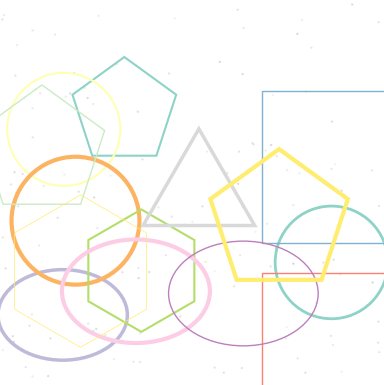[{"shape": "pentagon", "thickness": 1.5, "radius": 0.71, "center": [0.323, 0.71]}, {"shape": "circle", "thickness": 2, "radius": 0.73, "center": [0.861, 0.318]}, {"shape": "circle", "thickness": 1.5, "radius": 0.73, "center": [0.166, 0.664]}, {"shape": "oval", "thickness": 2.5, "radius": 0.84, "center": [0.163, 0.182]}, {"shape": "square", "thickness": 1, "radius": 0.81, "center": [0.841, 0.13]}, {"shape": "square", "thickness": 1, "radius": 0.99, "center": [0.879, 0.565]}, {"shape": "circle", "thickness": 3, "radius": 0.83, "center": [0.196, 0.427]}, {"shape": "hexagon", "thickness": 1.5, "radius": 0.79, "center": [0.367, 0.297]}, {"shape": "oval", "thickness": 3, "radius": 0.96, "center": [0.353, 0.244]}, {"shape": "triangle", "thickness": 2.5, "radius": 0.84, "center": [0.517, 0.498]}, {"shape": "oval", "thickness": 1, "radius": 0.97, "center": [0.632, 0.238]}, {"shape": "pentagon", "thickness": 1, "radius": 0.86, "center": [0.109, 0.608]}, {"shape": "pentagon", "thickness": 3, "radius": 0.94, "center": [0.725, 0.425]}, {"shape": "hexagon", "thickness": 0.5, "radius": 0.99, "center": [0.209, 0.296]}]